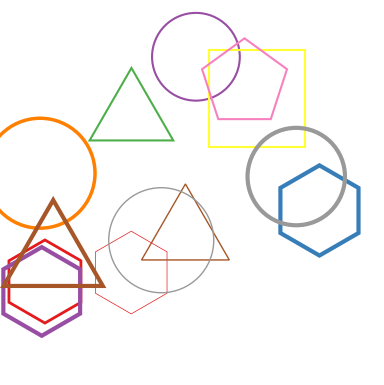[{"shape": "hexagon", "thickness": 0.5, "radius": 0.54, "center": [0.341, 0.292]}, {"shape": "hexagon", "thickness": 2, "radius": 0.54, "center": [0.117, 0.269]}, {"shape": "hexagon", "thickness": 3, "radius": 0.59, "center": [0.83, 0.453]}, {"shape": "triangle", "thickness": 1.5, "radius": 0.63, "center": [0.341, 0.698]}, {"shape": "hexagon", "thickness": 3, "radius": 0.58, "center": [0.108, 0.243]}, {"shape": "circle", "thickness": 1.5, "radius": 0.57, "center": [0.509, 0.853]}, {"shape": "circle", "thickness": 2.5, "radius": 0.71, "center": [0.104, 0.55]}, {"shape": "square", "thickness": 1.5, "radius": 0.63, "center": [0.667, 0.745]}, {"shape": "triangle", "thickness": 3, "radius": 0.74, "center": [0.138, 0.332]}, {"shape": "triangle", "thickness": 1, "radius": 0.66, "center": [0.482, 0.391]}, {"shape": "pentagon", "thickness": 1.5, "radius": 0.58, "center": [0.635, 0.784]}, {"shape": "circle", "thickness": 3, "radius": 0.63, "center": [0.769, 0.541]}, {"shape": "circle", "thickness": 1, "radius": 0.68, "center": [0.419, 0.376]}]